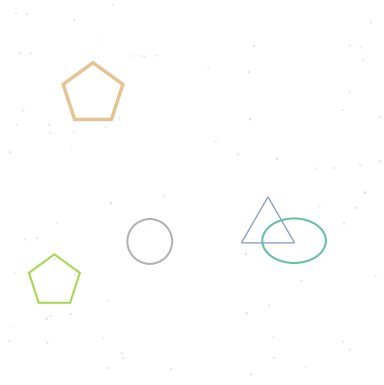[{"shape": "oval", "thickness": 1.5, "radius": 0.41, "center": [0.764, 0.375]}, {"shape": "triangle", "thickness": 1, "radius": 0.4, "center": [0.696, 0.409]}, {"shape": "pentagon", "thickness": 1.5, "radius": 0.35, "center": [0.141, 0.27]}, {"shape": "pentagon", "thickness": 2.5, "radius": 0.41, "center": [0.242, 0.756]}, {"shape": "circle", "thickness": 1.5, "radius": 0.29, "center": [0.389, 0.373]}]